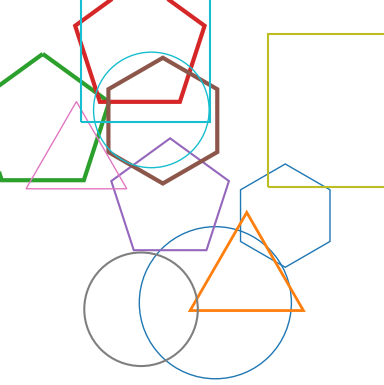[{"shape": "circle", "thickness": 1, "radius": 0.99, "center": [0.559, 0.214]}, {"shape": "hexagon", "thickness": 1, "radius": 0.67, "center": [0.741, 0.44]}, {"shape": "triangle", "thickness": 2, "radius": 0.85, "center": [0.641, 0.278]}, {"shape": "pentagon", "thickness": 3, "radius": 0.91, "center": [0.111, 0.679]}, {"shape": "pentagon", "thickness": 3, "radius": 0.88, "center": [0.363, 0.878]}, {"shape": "pentagon", "thickness": 1.5, "radius": 0.8, "center": [0.442, 0.48]}, {"shape": "hexagon", "thickness": 3, "radius": 0.82, "center": [0.423, 0.687]}, {"shape": "triangle", "thickness": 1, "radius": 0.76, "center": [0.198, 0.585]}, {"shape": "circle", "thickness": 1.5, "radius": 0.74, "center": [0.366, 0.197]}, {"shape": "square", "thickness": 1.5, "radius": 0.99, "center": [0.895, 0.713]}, {"shape": "square", "thickness": 1.5, "radius": 0.84, "center": [0.377, 0.852]}, {"shape": "circle", "thickness": 1, "radius": 0.75, "center": [0.393, 0.715]}]